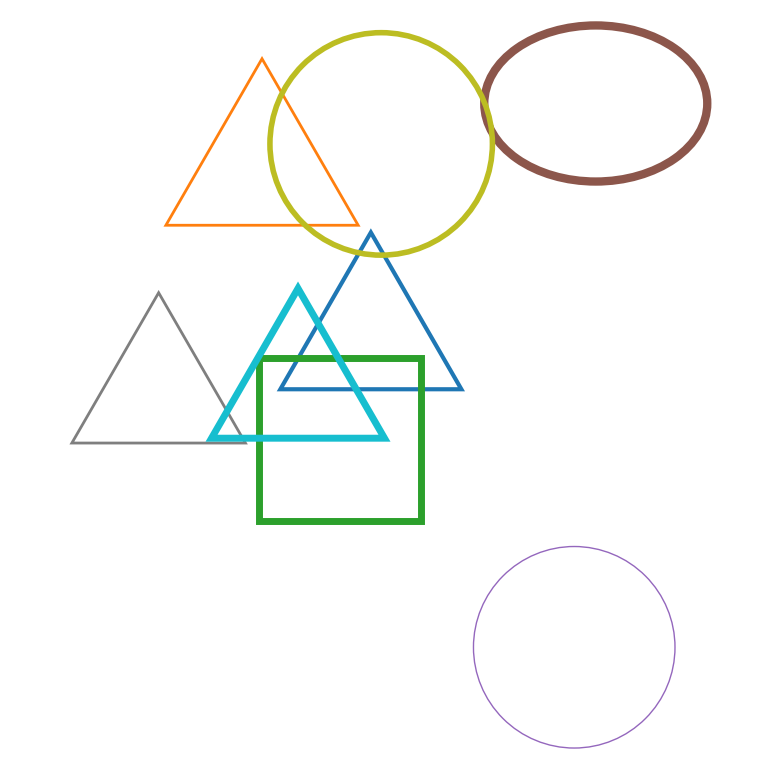[{"shape": "triangle", "thickness": 1.5, "radius": 0.68, "center": [0.482, 0.562]}, {"shape": "triangle", "thickness": 1, "radius": 0.72, "center": [0.34, 0.78]}, {"shape": "square", "thickness": 2.5, "radius": 0.53, "center": [0.441, 0.429]}, {"shape": "circle", "thickness": 0.5, "radius": 0.65, "center": [0.746, 0.159]}, {"shape": "oval", "thickness": 3, "radius": 0.72, "center": [0.774, 0.866]}, {"shape": "triangle", "thickness": 1, "radius": 0.65, "center": [0.206, 0.49]}, {"shape": "circle", "thickness": 2, "radius": 0.72, "center": [0.495, 0.813]}, {"shape": "triangle", "thickness": 2.5, "radius": 0.65, "center": [0.387, 0.496]}]